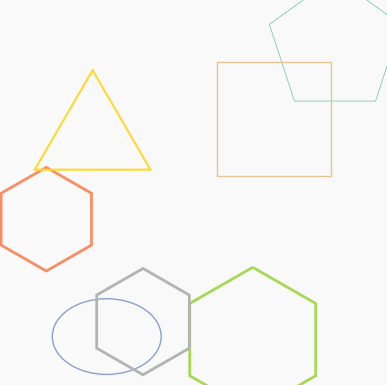[{"shape": "pentagon", "thickness": 0.5, "radius": 0.89, "center": [0.865, 0.882]}, {"shape": "hexagon", "thickness": 2, "radius": 0.67, "center": [0.119, 0.431]}, {"shape": "oval", "thickness": 1, "radius": 0.7, "center": [0.275, 0.126]}, {"shape": "hexagon", "thickness": 2, "radius": 0.94, "center": [0.652, 0.118]}, {"shape": "triangle", "thickness": 1.5, "radius": 0.86, "center": [0.239, 0.645]}, {"shape": "square", "thickness": 1, "radius": 0.74, "center": [0.707, 0.69]}, {"shape": "hexagon", "thickness": 2, "radius": 0.69, "center": [0.369, 0.165]}]